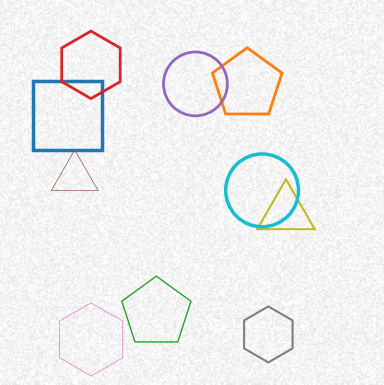[{"shape": "square", "thickness": 2.5, "radius": 0.45, "center": [0.176, 0.7]}, {"shape": "pentagon", "thickness": 2, "radius": 0.48, "center": [0.642, 0.781]}, {"shape": "pentagon", "thickness": 1, "radius": 0.47, "center": [0.406, 0.188]}, {"shape": "hexagon", "thickness": 2, "radius": 0.44, "center": [0.236, 0.832]}, {"shape": "circle", "thickness": 2, "radius": 0.41, "center": [0.508, 0.782]}, {"shape": "triangle", "thickness": 0.5, "radius": 0.35, "center": [0.194, 0.54]}, {"shape": "hexagon", "thickness": 0.5, "radius": 0.47, "center": [0.237, 0.118]}, {"shape": "hexagon", "thickness": 1.5, "radius": 0.36, "center": [0.697, 0.131]}, {"shape": "triangle", "thickness": 1.5, "radius": 0.43, "center": [0.743, 0.448]}, {"shape": "circle", "thickness": 2.5, "radius": 0.47, "center": [0.681, 0.506]}]